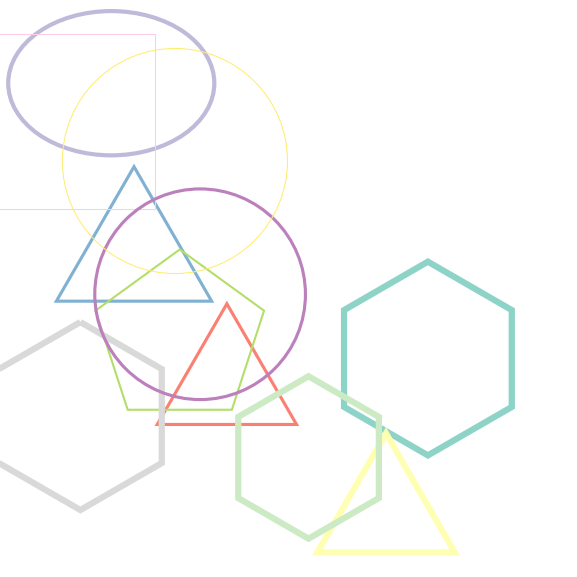[{"shape": "hexagon", "thickness": 3, "radius": 0.84, "center": [0.741, 0.378]}, {"shape": "triangle", "thickness": 3, "radius": 0.69, "center": [0.668, 0.111]}, {"shape": "oval", "thickness": 2, "radius": 0.89, "center": [0.193, 0.855]}, {"shape": "triangle", "thickness": 1.5, "radius": 0.7, "center": [0.393, 0.334]}, {"shape": "triangle", "thickness": 1.5, "radius": 0.78, "center": [0.232, 0.555]}, {"shape": "pentagon", "thickness": 1, "radius": 0.77, "center": [0.311, 0.414]}, {"shape": "square", "thickness": 0.5, "radius": 0.76, "center": [0.117, 0.789]}, {"shape": "hexagon", "thickness": 3, "radius": 0.81, "center": [0.139, 0.279]}, {"shape": "circle", "thickness": 1.5, "radius": 0.91, "center": [0.347, 0.49]}, {"shape": "hexagon", "thickness": 3, "radius": 0.7, "center": [0.534, 0.207]}, {"shape": "circle", "thickness": 0.5, "radius": 0.97, "center": [0.303, 0.72]}]